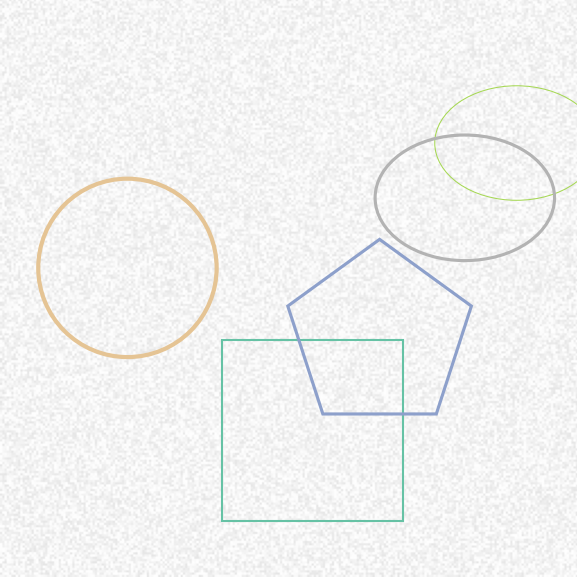[{"shape": "square", "thickness": 1, "radius": 0.79, "center": [0.541, 0.253]}, {"shape": "pentagon", "thickness": 1.5, "radius": 0.84, "center": [0.657, 0.418]}, {"shape": "oval", "thickness": 0.5, "radius": 0.71, "center": [0.894, 0.751]}, {"shape": "circle", "thickness": 2, "radius": 0.77, "center": [0.221, 0.535]}, {"shape": "oval", "thickness": 1.5, "radius": 0.78, "center": [0.805, 0.657]}]